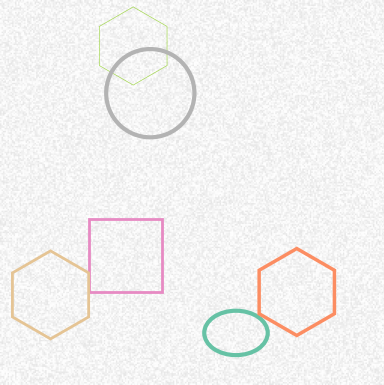[{"shape": "oval", "thickness": 3, "radius": 0.41, "center": [0.613, 0.135]}, {"shape": "hexagon", "thickness": 2.5, "radius": 0.56, "center": [0.771, 0.242]}, {"shape": "square", "thickness": 2, "radius": 0.47, "center": [0.326, 0.337]}, {"shape": "hexagon", "thickness": 0.5, "radius": 0.51, "center": [0.346, 0.881]}, {"shape": "hexagon", "thickness": 2, "radius": 0.57, "center": [0.131, 0.234]}, {"shape": "circle", "thickness": 3, "radius": 0.57, "center": [0.39, 0.758]}]